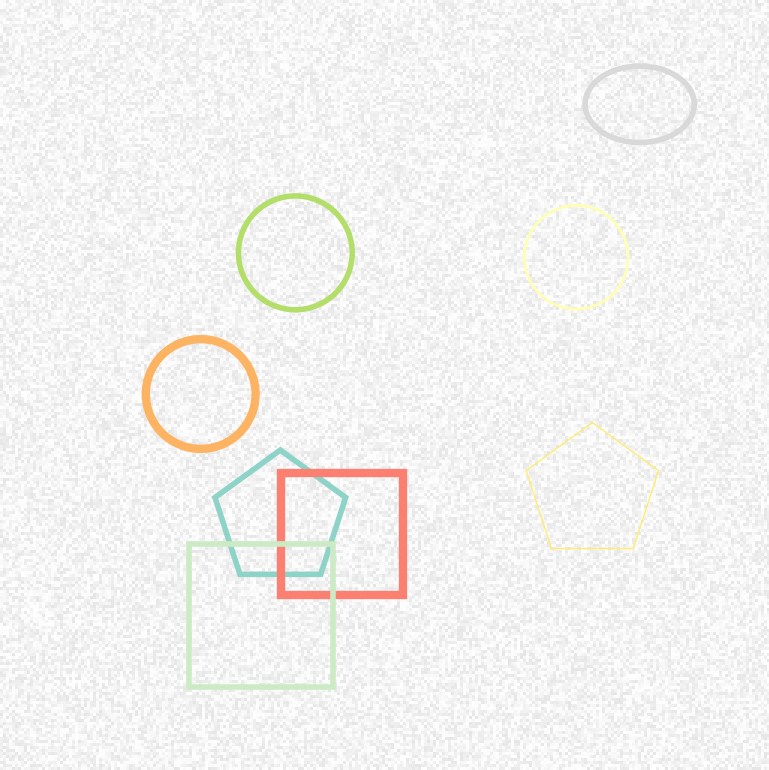[{"shape": "pentagon", "thickness": 2, "radius": 0.45, "center": [0.364, 0.326]}, {"shape": "circle", "thickness": 1, "radius": 0.34, "center": [0.748, 0.666]}, {"shape": "square", "thickness": 3, "radius": 0.4, "center": [0.444, 0.306]}, {"shape": "circle", "thickness": 3, "radius": 0.36, "center": [0.261, 0.488]}, {"shape": "circle", "thickness": 2, "radius": 0.37, "center": [0.384, 0.672]}, {"shape": "oval", "thickness": 2, "radius": 0.35, "center": [0.831, 0.865]}, {"shape": "square", "thickness": 2, "radius": 0.47, "center": [0.339, 0.201]}, {"shape": "pentagon", "thickness": 0.5, "radius": 0.45, "center": [0.769, 0.361]}]